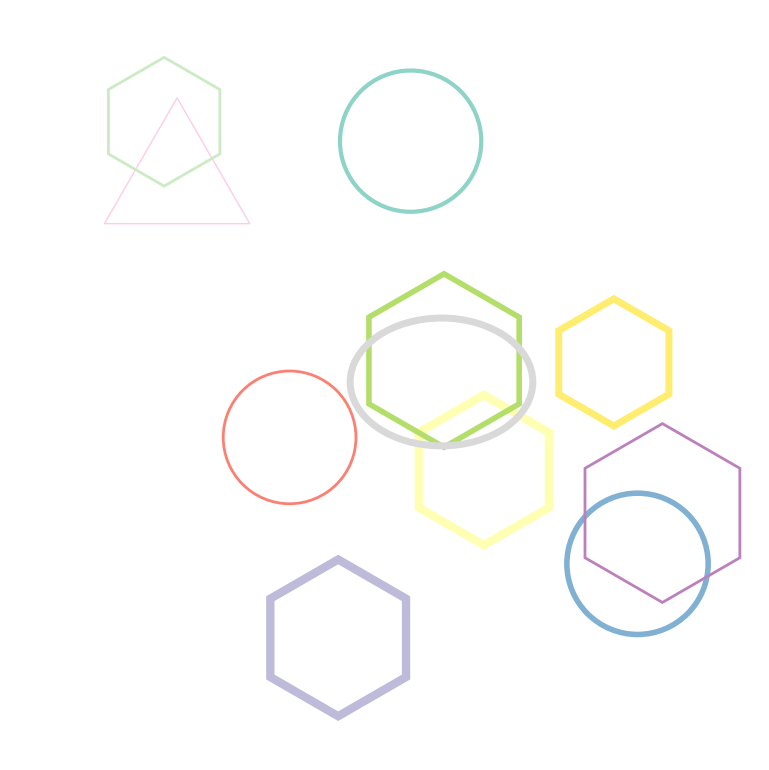[{"shape": "circle", "thickness": 1.5, "radius": 0.46, "center": [0.533, 0.817]}, {"shape": "hexagon", "thickness": 3, "radius": 0.49, "center": [0.628, 0.39]}, {"shape": "hexagon", "thickness": 3, "radius": 0.51, "center": [0.439, 0.172]}, {"shape": "circle", "thickness": 1, "radius": 0.43, "center": [0.376, 0.432]}, {"shape": "circle", "thickness": 2, "radius": 0.46, "center": [0.828, 0.268]}, {"shape": "hexagon", "thickness": 2, "radius": 0.56, "center": [0.577, 0.532]}, {"shape": "triangle", "thickness": 0.5, "radius": 0.54, "center": [0.23, 0.764]}, {"shape": "oval", "thickness": 2.5, "radius": 0.59, "center": [0.573, 0.504]}, {"shape": "hexagon", "thickness": 1, "radius": 0.58, "center": [0.86, 0.334]}, {"shape": "hexagon", "thickness": 1, "radius": 0.42, "center": [0.213, 0.842]}, {"shape": "hexagon", "thickness": 2.5, "radius": 0.41, "center": [0.797, 0.529]}]